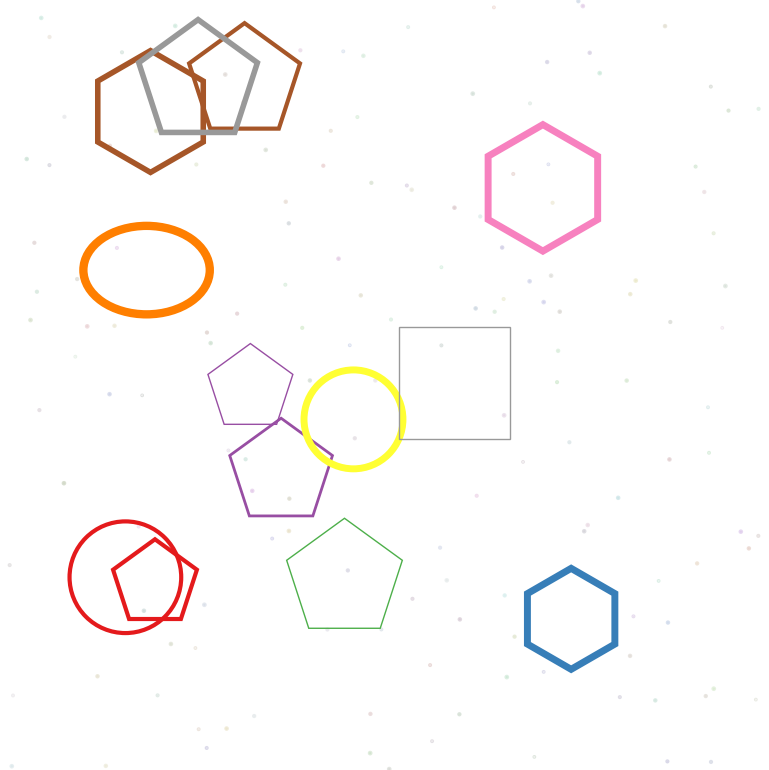[{"shape": "pentagon", "thickness": 1.5, "radius": 0.29, "center": [0.201, 0.242]}, {"shape": "circle", "thickness": 1.5, "radius": 0.36, "center": [0.163, 0.25]}, {"shape": "hexagon", "thickness": 2.5, "radius": 0.33, "center": [0.742, 0.196]}, {"shape": "pentagon", "thickness": 0.5, "radius": 0.39, "center": [0.447, 0.248]}, {"shape": "pentagon", "thickness": 1, "radius": 0.35, "center": [0.365, 0.387]}, {"shape": "pentagon", "thickness": 0.5, "radius": 0.29, "center": [0.325, 0.496]}, {"shape": "oval", "thickness": 3, "radius": 0.41, "center": [0.19, 0.649]}, {"shape": "circle", "thickness": 2.5, "radius": 0.32, "center": [0.459, 0.455]}, {"shape": "pentagon", "thickness": 1.5, "radius": 0.38, "center": [0.318, 0.894]}, {"shape": "hexagon", "thickness": 2, "radius": 0.4, "center": [0.195, 0.855]}, {"shape": "hexagon", "thickness": 2.5, "radius": 0.41, "center": [0.705, 0.756]}, {"shape": "pentagon", "thickness": 2, "radius": 0.4, "center": [0.257, 0.894]}, {"shape": "square", "thickness": 0.5, "radius": 0.36, "center": [0.591, 0.503]}]